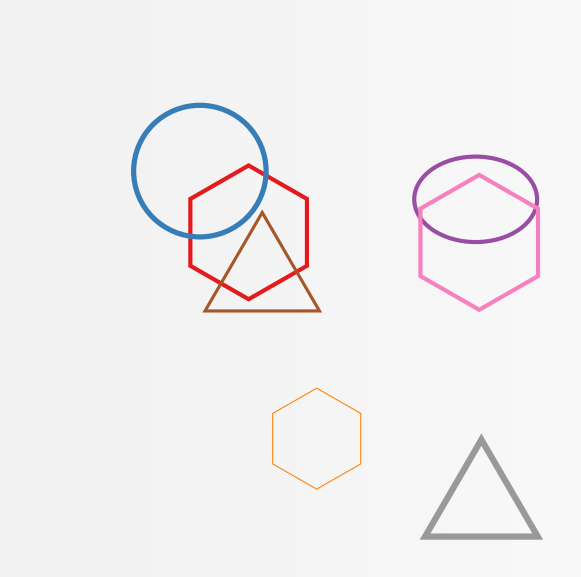[{"shape": "hexagon", "thickness": 2, "radius": 0.58, "center": [0.428, 0.597]}, {"shape": "circle", "thickness": 2.5, "radius": 0.57, "center": [0.344, 0.703]}, {"shape": "oval", "thickness": 2, "radius": 0.53, "center": [0.818, 0.654]}, {"shape": "hexagon", "thickness": 0.5, "radius": 0.44, "center": [0.545, 0.24]}, {"shape": "triangle", "thickness": 1.5, "radius": 0.57, "center": [0.451, 0.518]}, {"shape": "hexagon", "thickness": 2, "radius": 0.58, "center": [0.824, 0.579]}, {"shape": "triangle", "thickness": 3, "radius": 0.56, "center": [0.828, 0.126]}]